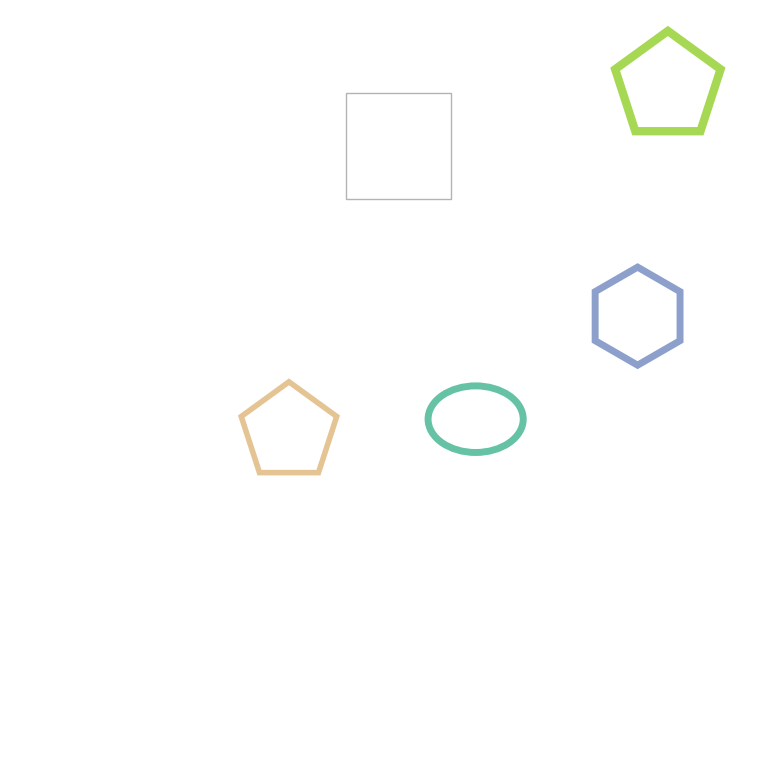[{"shape": "oval", "thickness": 2.5, "radius": 0.31, "center": [0.618, 0.456]}, {"shape": "hexagon", "thickness": 2.5, "radius": 0.32, "center": [0.828, 0.589]}, {"shape": "pentagon", "thickness": 3, "radius": 0.36, "center": [0.867, 0.888]}, {"shape": "pentagon", "thickness": 2, "radius": 0.33, "center": [0.375, 0.439]}, {"shape": "square", "thickness": 0.5, "radius": 0.34, "center": [0.517, 0.81]}]